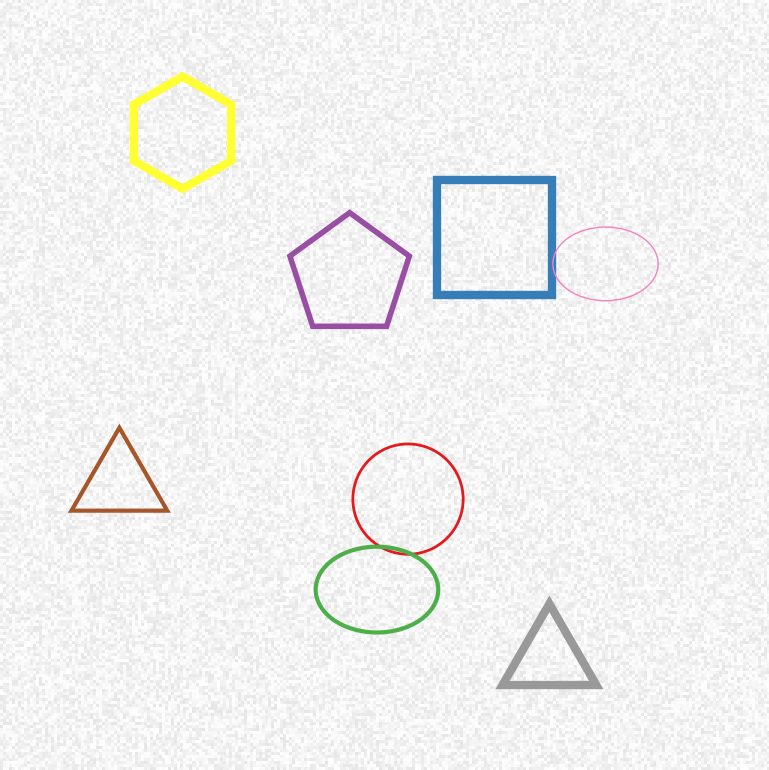[{"shape": "circle", "thickness": 1, "radius": 0.36, "center": [0.53, 0.352]}, {"shape": "square", "thickness": 3, "radius": 0.37, "center": [0.643, 0.691]}, {"shape": "oval", "thickness": 1.5, "radius": 0.4, "center": [0.49, 0.234]}, {"shape": "pentagon", "thickness": 2, "radius": 0.41, "center": [0.454, 0.642]}, {"shape": "hexagon", "thickness": 3, "radius": 0.36, "center": [0.237, 0.828]}, {"shape": "triangle", "thickness": 1.5, "radius": 0.36, "center": [0.155, 0.373]}, {"shape": "oval", "thickness": 0.5, "radius": 0.34, "center": [0.786, 0.657]}, {"shape": "triangle", "thickness": 3, "radius": 0.35, "center": [0.713, 0.146]}]